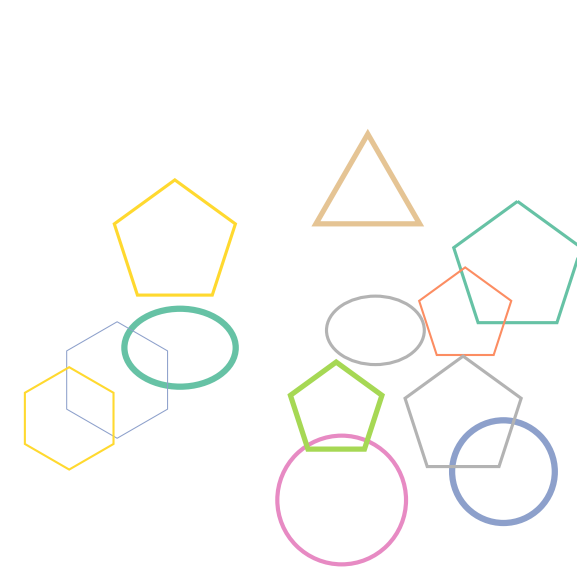[{"shape": "oval", "thickness": 3, "radius": 0.48, "center": [0.312, 0.397]}, {"shape": "pentagon", "thickness": 1.5, "radius": 0.58, "center": [0.896, 0.534]}, {"shape": "pentagon", "thickness": 1, "radius": 0.42, "center": [0.806, 0.452]}, {"shape": "circle", "thickness": 3, "radius": 0.44, "center": [0.872, 0.182]}, {"shape": "hexagon", "thickness": 0.5, "radius": 0.5, "center": [0.203, 0.341]}, {"shape": "circle", "thickness": 2, "radius": 0.56, "center": [0.592, 0.133]}, {"shape": "pentagon", "thickness": 2.5, "radius": 0.42, "center": [0.582, 0.289]}, {"shape": "pentagon", "thickness": 1.5, "radius": 0.55, "center": [0.303, 0.577]}, {"shape": "hexagon", "thickness": 1, "radius": 0.44, "center": [0.12, 0.275]}, {"shape": "triangle", "thickness": 2.5, "radius": 0.52, "center": [0.637, 0.663]}, {"shape": "pentagon", "thickness": 1.5, "radius": 0.53, "center": [0.802, 0.277]}, {"shape": "oval", "thickness": 1.5, "radius": 0.42, "center": [0.65, 0.427]}]